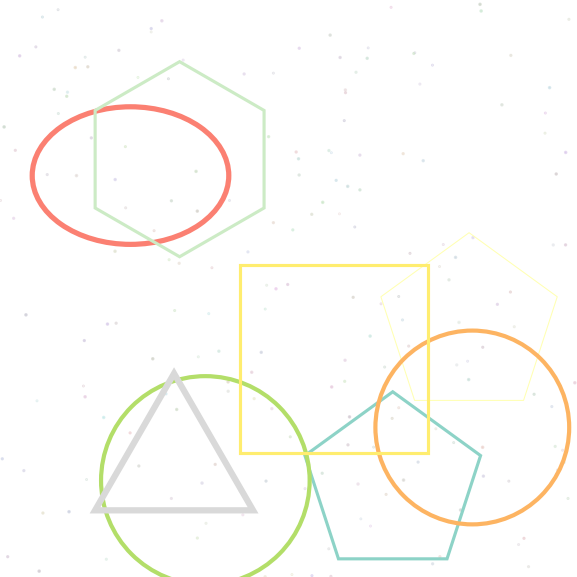[{"shape": "pentagon", "thickness": 1.5, "radius": 0.8, "center": [0.68, 0.161]}, {"shape": "pentagon", "thickness": 0.5, "radius": 0.8, "center": [0.812, 0.436]}, {"shape": "oval", "thickness": 2.5, "radius": 0.85, "center": [0.226, 0.695]}, {"shape": "circle", "thickness": 2, "radius": 0.84, "center": [0.818, 0.259]}, {"shape": "circle", "thickness": 2, "radius": 0.9, "center": [0.356, 0.167]}, {"shape": "triangle", "thickness": 3, "radius": 0.79, "center": [0.301, 0.194]}, {"shape": "hexagon", "thickness": 1.5, "radius": 0.84, "center": [0.311, 0.723]}, {"shape": "square", "thickness": 1.5, "radius": 0.81, "center": [0.578, 0.378]}]